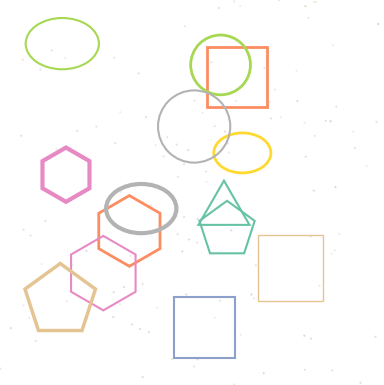[{"shape": "triangle", "thickness": 1.5, "radius": 0.38, "center": [0.582, 0.454]}, {"shape": "pentagon", "thickness": 1.5, "radius": 0.38, "center": [0.59, 0.403]}, {"shape": "hexagon", "thickness": 2, "radius": 0.46, "center": [0.336, 0.4]}, {"shape": "square", "thickness": 2, "radius": 0.39, "center": [0.615, 0.8]}, {"shape": "square", "thickness": 1.5, "radius": 0.39, "center": [0.532, 0.15]}, {"shape": "hexagon", "thickness": 3, "radius": 0.35, "center": [0.171, 0.546]}, {"shape": "hexagon", "thickness": 1.5, "radius": 0.48, "center": [0.268, 0.291]}, {"shape": "circle", "thickness": 2, "radius": 0.39, "center": [0.573, 0.831]}, {"shape": "oval", "thickness": 1.5, "radius": 0.48, "center": [0.162, 0.887]}, {"shape": "oval", "thickness": 2, "radius": 0.37, "center": [0.629, 0.603]}, {"shape": "square", "thickness": 1, "radius": 0.43, "center": [0.755, 0.303]}, {"shape": "pentagon", "thickness": 2.5, "radius": 0.48, "center": [0.156, 0.219]}, {"shape": "oval", "thickness": 3, "radius": 0.46, "center": [0.367, 0.458]}, {"shape": "circle", "thickness": 1.5, "radius": 0.47, "center": [0.504, 0.671]}]